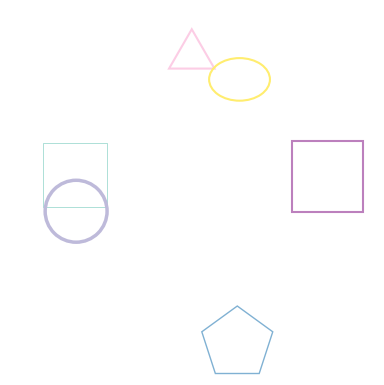[{"shape": "square", "thickness": 0.5, "radius": 0.42, "center": [0.195, 0.546]}, {"shape": "circle", "thickness": 2.5, "radius": 0.4, "center": [0.198, 0.451]}, {"shape": "pentagon", "thickness": 1, "radius": 0.48, "center": [0.616, 0.108]}, {"shape": "triangle", "thickness": 1.5, "radius": 0.34, "center": [0.498, 0.856]}, {"shape": "square", "thickness": 1.5, "radius": 0.46, "center": [0.85, 0.543]}, {"shape": "oval", "thickness": 1.5, "radius": 0.4, "center": [0.622, 0.794]}]